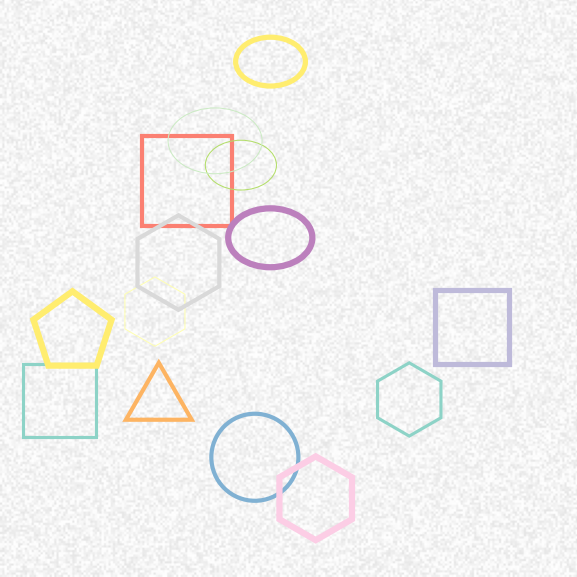[{"shape": "square", "thickness": 1.5, "radius": 0.31, "center": [0.103, 0.306]}, {"shape": "hexagon", "thickness": 1.5, "radius": 0.32, "center": [0.709, 0.307]}, {"shape": "hexagon", "thickness": 0.5, "radius": 0.3, "center": [0.268, 0.46]}, {"shape": "square", "thickness": 2.5, "radius": 0.32, "center": [0.818, 0.433]}, {"shape": "square", "thickness": 2, "radius": 0.39, "center": [0.323, 0.686]}, {"shape": "circle", "thickness": 2, "radius": 0.38, "center": [0.441, 0.207]}, {"shape": "triangle", "thickness": 2, "radius": 0.33, "center": [0.275, 0.305]}, {"shape": "oval", "thickness": 0.5, "radius": 0.31, "center": [0.417, 0.713]}, {"shape": "hexagon", "thickness": 3, "radius": 0.36, "center": [0.547, 0.136]}, {"shape": "hexagon", "thickness": 2, "radius": 0.41, "center": [0.309, 0.544]}, {"shape": "oval", "thickness": 3, "radius": 0.36, "center": [0.468, 0.587]}, {"shape": "oval", "thickness": 0.5, "radius": 0.41, "center": [0.372, 0.755]}, {"shape": "pentagon", "thickness": 3, "radius": 0.36, "center": [0.126, 0.424]}, {"shape": "oval", "thickness": 2.5, "radius": 0.3, "center": [0.468, 0.892]}]